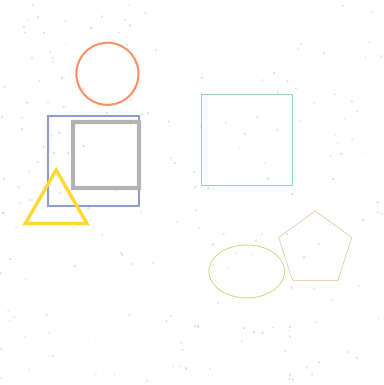[{"shape": "square", "thickness": 0.5, "radius": 0.59, "center": [0.639, 0.637]}, {"shape": "circle", "thickness": 1.5, "radius": 0.4, "center": [0.279, 0.808]}, {"shape": "square", "thickness": 1.5, "radius": 0.59, "center": [0.242, 0.582]}, {"shape": "oval", "thickness": 0.5, "radius": 0.49, "center": [0.641, 0.295]}, {"shape": "triangle", "thickness": 2.5, "radius": 0.46, "center": [0.146, 0.466]}, {"shape": "pentagon", "thickness": 0.5, "radius": 0.5, "center": [0.819, 0.352]}, {"shape": "square", "thickness": 3, "radius": 0.43, "center": [0.276, 0.599]}]